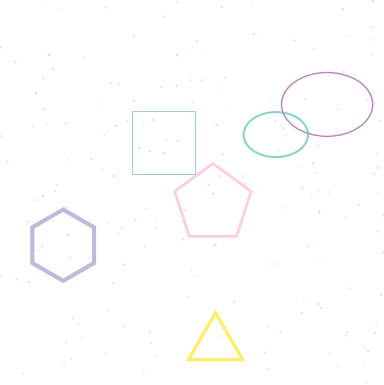[{"shape": "oval", "thickness": 1.5, "radius": 0.42, "center": [0.716, 0.65]}, {"shape": "hexagon", "thickness": 3, "radius": 0.46, "center": [0.164, 0.363]}, {"shape": "square", "thickness": 0.5, "radius": 0.41, "center": [0.424, 0.629]}, {"shape": "pentagon", "thickness": 2, "radius": 0.52, "center": [0.553, 0.471]}, {"shape": "oval", "thickness": 1, "radius": 0.59, "center": [0.85, 0.729]}, {"shape": "triangle", "thickness": 2.5, "radius": 0.41, "center": [0.56, 0.107]}]